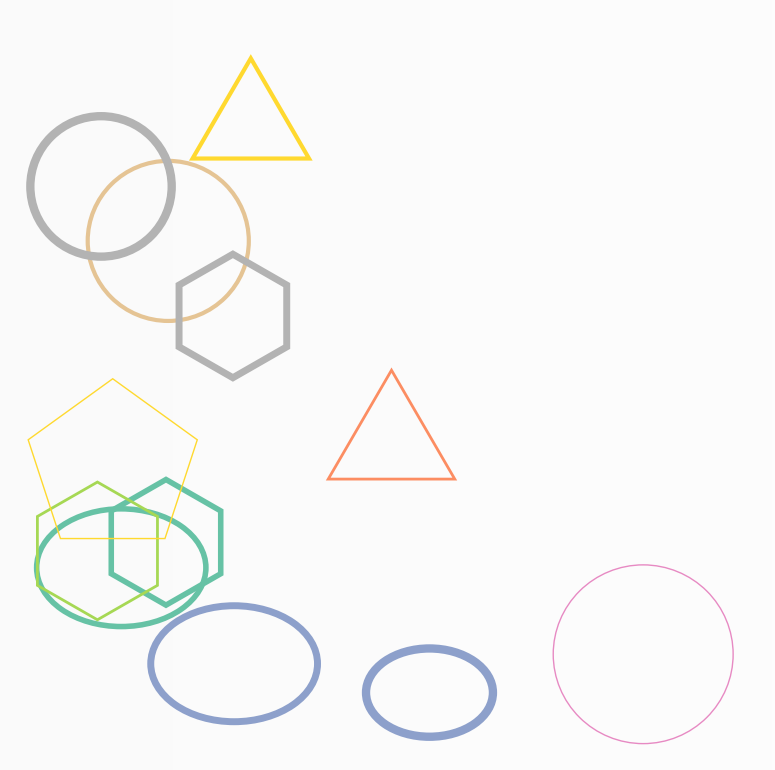[{"shape": "oval", "thickness": 2, "radius": 0.55, "center": [0.156, 0.263]}, {"shape": "hexagon", "thickness": 2, "radius": 0.41, "center": [0.214, 0.296]}, {"shape": "triangle", "thickness": 1, "radius": 0.47, "center": [0.505, 0.425]}, {"shape": "oval", "thickness": 2.5, "radius": 0.54, "center": [0.302, 0.138]}, {"shape": "oval", "thickness": 3, "radius": 0.41, "center": [0.554, 0.101]}, {"shape": "circle", "thickness": 0.5, "radius": 0.58, "center": [0.83, 0.15]}, {"shape": "hexagon", "thickness": 1, "radius": 0.45, "center": [0.126, 0.285]}, {"shape": "pentagon", "thickness": 0.5, "radius": 0.57, "center": [0.145, 0.393]}, {"shape": "triangle", "thickness": 1.5, "radius": 0.43, "center": [0.324, 0.837]}, {"shape": "circle", "thickness": 1.5, "radius": 0.52, "center": [0.217, 0.687]}, {"shape": "circle", "thickness": 3, "radius": 0.46, "center": [0.13, 0.758]}, {"shape": "hexagon", "thickness": 2.5, "radius": 0.4, "center": [0.301, 0.59]}]